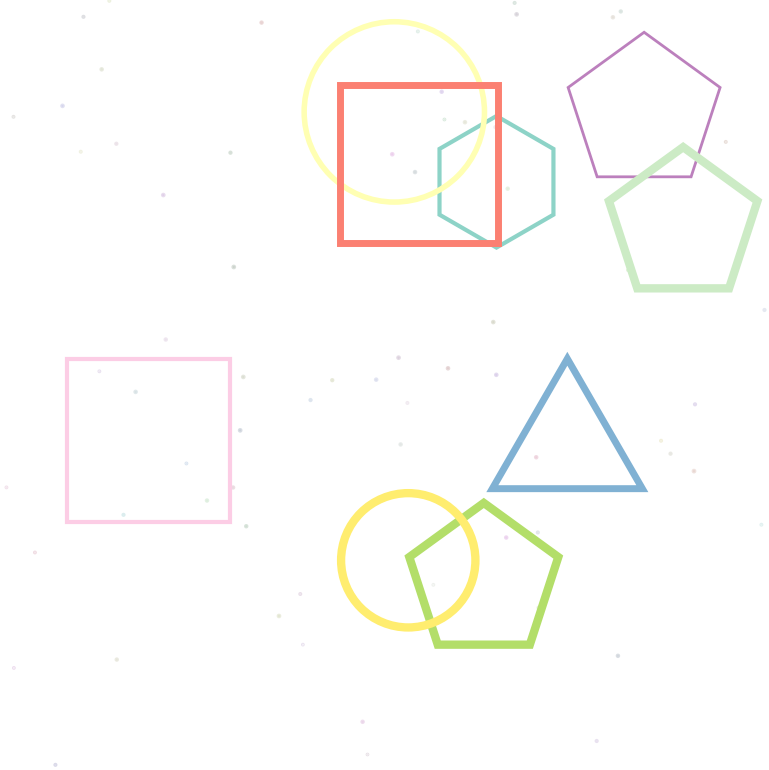[{"shape": "hexagon", "thickness": 1.5, "radius": 0.43, "center": [0.645, 0.764]}, {"shape": "circle", "thickness": 2, "radius": 0.59, "center": [0.512, 0.855]}, {"shape": "square", "thickness": 2.5, "radius": 0.51, "center": [0.544, 0.787]}, {"shape": "triangle", "thickness": 2.5, "radius": 0.56, "center": [0.737, 0.422]}, {"shape": "pentagon", "thickness": 3, "radius": 0.51, "center": [0.628, 0.245]}, {"shape": "square", "thickness": 1.5, "radius": 0.53, "center": [0.192, 0.428]}, {"shape": "pentagon", "thickness": 1, "radius": 0.52, "center": [0.837, 0.854]}, {"shape": "pentagon", "thickness": 3, "radius": 0.51, "center": [0.887, 0.708]}, {"shape": "circle", "thickness": 3, "radius": 0.44, "center": [0.53, 0.272]}]